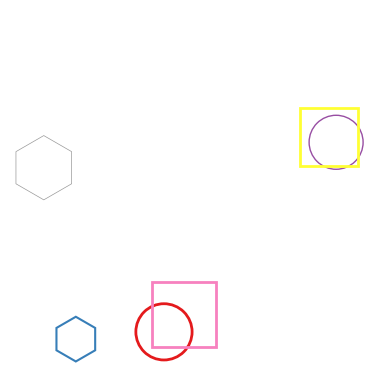[{"shape": "circle", "thickness": 2, "radius": 0.37, "center": [0.426, 0.138]}, {"shape": "hexagon", "thickness": 1.5, "radius": 0.29, "center": [0.197, 0.119]}, {"shape": "circle", "thickness": 1, "radius": 0.35, "center": [0.873, 0.63]}, {"shape": "square", "thickness": 2, "radius": 0.38, "center": [0.855, 0.644]}, {"shape": "square", "thickness": 2, "radius": 0.42, "center": [0.478, 0.183]}, {"shape": "hexagon", "thickness": 0.5, "radius": 0.42, "center": [0.114, 0.564]}]